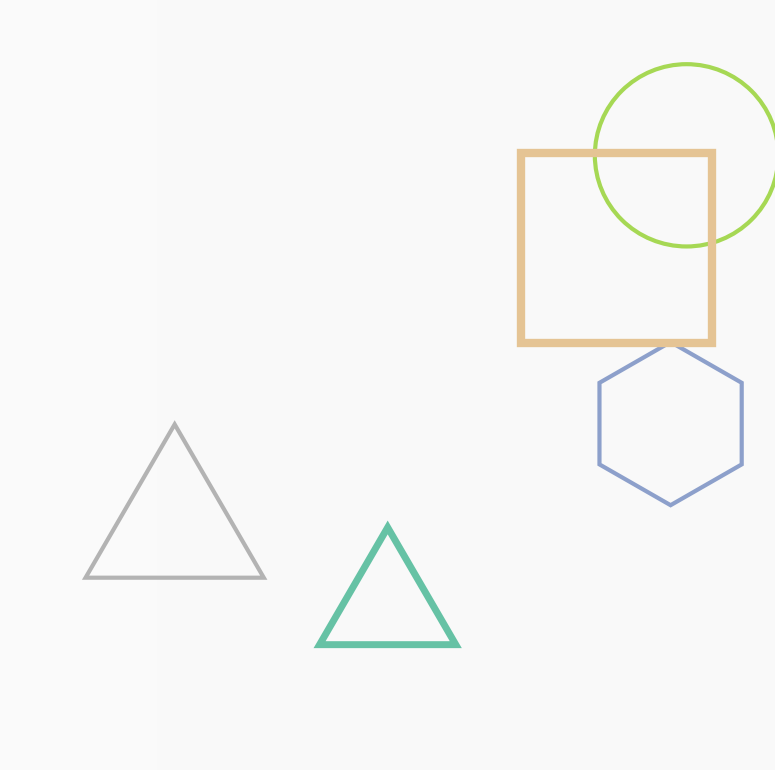[{"shape": "triangle", "thickness": 2.5, "radius": 0.51, "center": [0.5, 0.214]}, {"shape": "hexagon", "thickness": 1.5, "radius": 0.53, "center": [0.865, 0.45]}, {"shape": "circle", "thickness": 1.5, "radius": 0.59, "center": [0.886, 0.798]}, {"shape": "square", "thickness": 3, "radius": 0.61, "center": [0.796, 0.678]}, {"shape": "triangle", "thickness": 1.5, "radius": 0.66, "center": [0.225, 0.316]}]